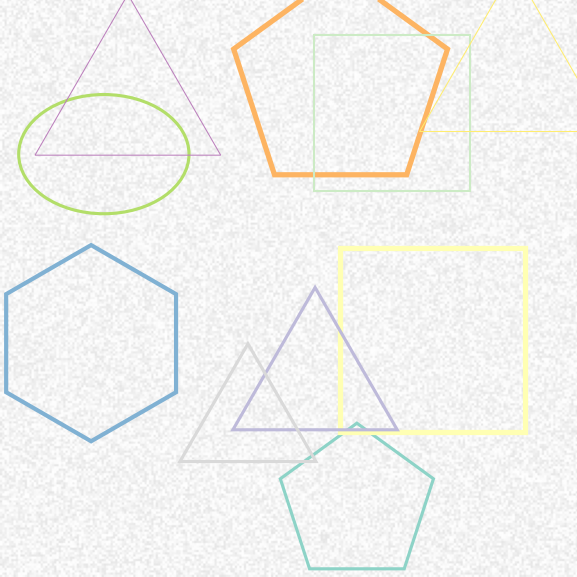[{"shape": "pentagon", "thickness": 1.5, "radius": 0.7, "center": [0.618, 0.127]}, {"shape": "square", "thickness": 2.5, "radius": 0.8, "center": [0.749, 0.41]}, {"shape": "triangle", "thickness": 1.5, "radius": 0.82, "center": [0.546, 0.337]}, {"shape": "hexagon", "thickness": 2, "radius": 0.85, "center": [0.158, 0.405]}, {"shape": "pentagon", "thickness": 2.5, "radius": 0.97, "center": [0.59, 0.854]}, {"shape": "oval", "thickness": 1.5, "radius": 0.74, "center": [0.18, 0.732]}, {"shape": "triangle", "thickness": 1.5, "radius": 0.68, "center": [0.429, 0.268]}, {"shape": "triangle", "thickness": 0.5, "radius": 0.93, "center": [0.221, 0.823]}, {"shape": "square", "thickness": 1, "radius": 0.68, "center": [0.679, 0.803]}, {"shape": "triangle", "thickness": 0.5, "radius": 0.94, "center": [0.89, 0.866]}]